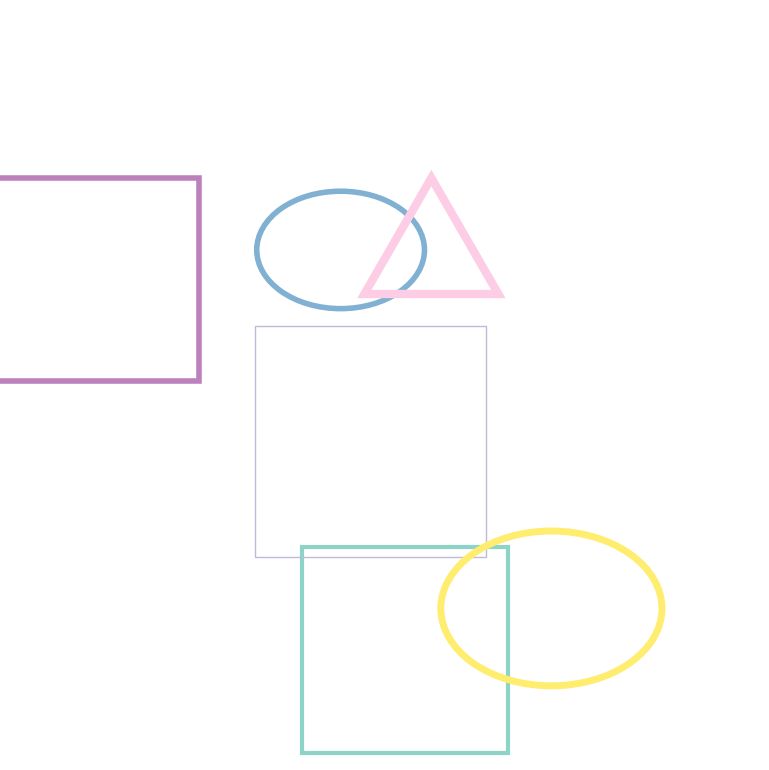[{"shape": "square", "thickness": 1.5, "radius": 0.67, "center": [0.526, 0.156]}, {"shape": "square", "thickness": 0.5, "radius": 0.75, "center": [0.481, 0.426]}, {"shape": "oval", "thickness": 2, "radius": 0.54, "center": [0.442, 0.675]}, {"shape": "triangle", "thickness": 3, "radius": 0.5, "center": [0.56, 0.668]}, {"shape": "square", "thickness": 2, "radius": 0.66, "center": [0.127, 0.637]}, {"shape": "oval", "thickness": 2.5, "radius": 0.72, "center": [0.716, 0.21]}]